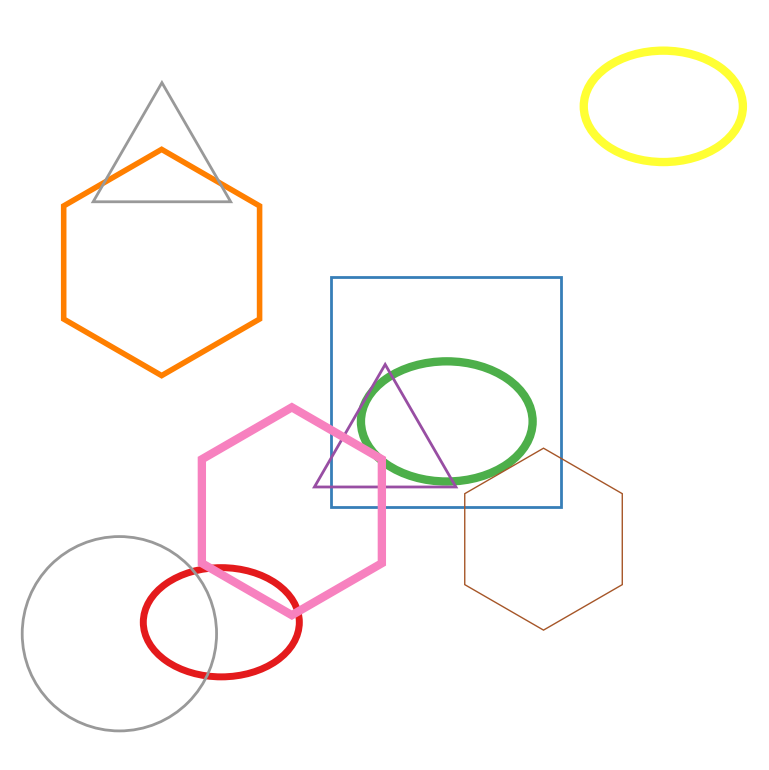[{"shape": "oval", "thickness": 2.5, "radius": 0.51, "center": [0.287, 0.192]}, {"shape": "square", "thickness": 1, "radius": 0.75, "center": [0.58, 0.491]}, {"shape": "oval", "thickness": 3, "radius": 0.56, "center": [0.58, 0.453]}, {"shape": "triangle", "thickness": 1, "radius": 0.53, "center": [0.5, 0.421]}, {"shape": "hexagon", "thickness": 2, "radius": 0.73, "center": [0.21, 0.659]}, {"shape": "oval", "thickness": 3, "radius": 0.52, "center": [0.861, 0.862]}, {"shape": "hexagon", "thickness": 0.5, "radius": 0.59, "center": [0.706, 0.3]}, {"shape": "hexagon", "thickness": 3, "radius": 0.67, "center": [0.379, 0.336]}, {"shape": "triangle", "thickness": 1, "radius": 0.52, "center": [0.21, 0.79]}, {"shape": "circle", "thickness": 1, "radius": 0.63, "center": [0.155, 0.177]}]